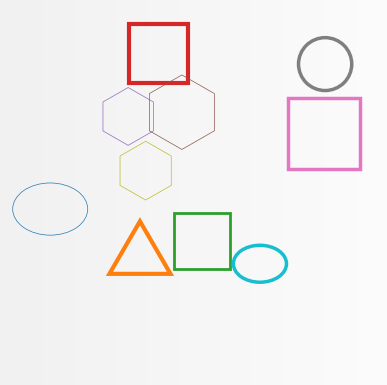[{"shape": "oval", "thickness": 0.5, "radius": 0.48, "center": [0.13, 0.457]}, {"shape": "triangle", "thickness": 3, "radius": 0.46, "center": [0.361, 0.334]}, {"shape": "square", "thickness": 2, "radius": 0.36, "center": [0.521, 0.373]}, {"shape": "square", "thickness": 3, "radius": 0.38, "center": [0.409, 0.861]}, {"shape": "hexagon", "thickness": 0.5, "radius": 0.38, "center": [0.331, 0.698]}, {"shape": "hexagon", "thickness": 0.5, "radius": 0.48, "center": [0.469, 0.709]}, {"shape": "square", "thickness": 2.5, "radius": 0.46, "center": [0.836, 0.652]}, {"shape": "circle", "thickness": 2.5, "radius": 0.34, "center": [0.839, 0.834]}, {"shape": "hexagon", "thickness": 0.5, "radius": 0.38, "center": [0.376, 0.557]}, {"shape": "oval", "thickness": 2.5, "radius": 0.34, "center": [0.671, 0.315]}]